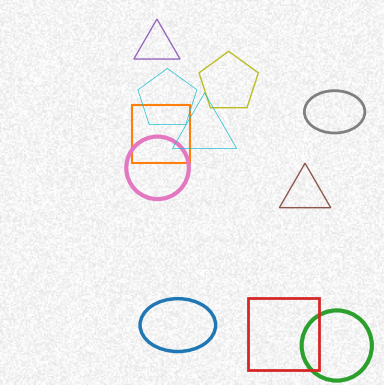[{"shape": "oval", "thickness": 2.5, "radius": 0.49, "center": [0.462, 0.156]}, {"shape": "square", "thickness": 1.5, "radius": 0.37, "center": [0.418, 0.652]}, {"shape": "circle", "thickness": 3, "radius": 0.46, "center": [0.875, 0.103]}, {"shape": "square", "thickness": 2, "radius": 0.46, "center": [0.737, 0.133]}, {"shape": "triangle", "thickness": 1, "radius": 0.35, "center": [0.408, 0.881]}, {"shape": "triangle", "thickness": 1, "radius": 0.39, "center": [0.792, 0.499]}, {"shape": "circle", "thickness": 3, "radius": 0.41, "center": [0.409, 0.564]}, {"shape": "oval", "thickness": 2, "radius": 0.39, "center": [0.869, 0.709]}, {"shape": "pentagon", "thickness": 1, "radius": 0.41, "center": [0.594, 0.786]}, {"shape": "pentagon", "thickness": 0.5, "radius": 0.4, "center": [0.435, 0.742]}, {"shape": "triangle", "thickness": 0.5, "radius": 0.48, "center": [0.531, 0.662]}]